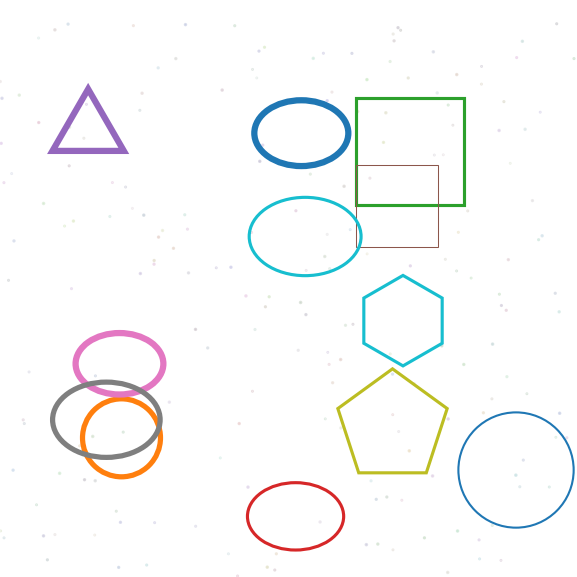[{"shape": "circle", "thickness": 1, "radius": 0.5, "center": [0.894, 0.185]}, {"shape": "oval", "thickness": 3, "radius": 0.41, "center": [0.522, 0.769]}, {"shape": "circle", "thickness": 2.5, "radius": 0.34, "center": [0.21, 0.241]}, {"shape": "square", "thickness": 1.5, "radius": 0.47, "center": [0.71, 0.737]}, {"shape": "oval", "thickness": 1.5, "radius": 0.42, "center": [0.512, 0.105]}, {"shape": "triangle", "thickness": 3, "radius": 0.36, "center": [0.153, 0.773]}, {"shape": "square", "thickness": 0.5, "radius": 0.36, "center": [0.687, 0.643]}, {"shape": "oval", "thickness": 3, "radius": 0.38, "center": [0.207, 0.369]}, {"shape": "oval", "thickness": 2.5, "radius": 0.47, "center": [0.184, 0.272]}, {"shape": "pentagon", "thickness": 1.5, "radius": 0.5, "center": [0.68, 0.261]}, {"shape": "oval", "thickness": 1.5, "radius": 0.48, "center": [0.528, 0.59]}, {"shape": "hexagon", "thickness": 1.5, "radius": 0.39, "center": [0.698, 0.444]}]